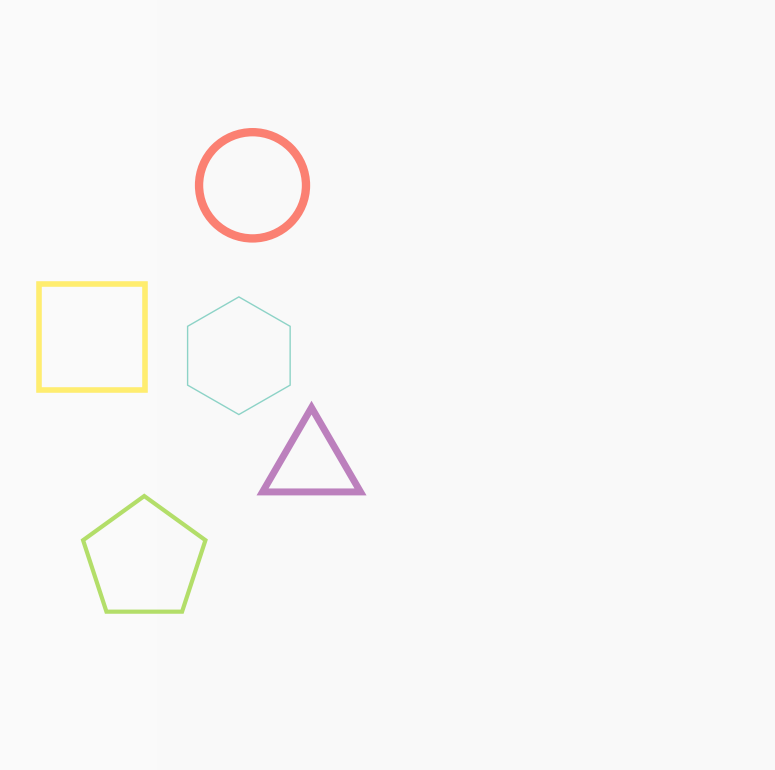[{"shape": "hexagon", "thickness": 0.5, "radius": 0.38, "center": [0.308, 0.538]}, {"shape": "circle", "thickness": 3, "radius": 0.34, "center": [0.326, 0.759]}, {"shape": "pentagon", "thickness": 1.5, "radius": 0.42, "center": [0.186, 0.273]}, {"shape": "triangle", "thickness": 2.5, "radius": 0.36, "center": [0.402, 0.398]}, {"shape": "square", "thickness": 2, "radius": 0.34, "center": [0.119, 0.562]}]